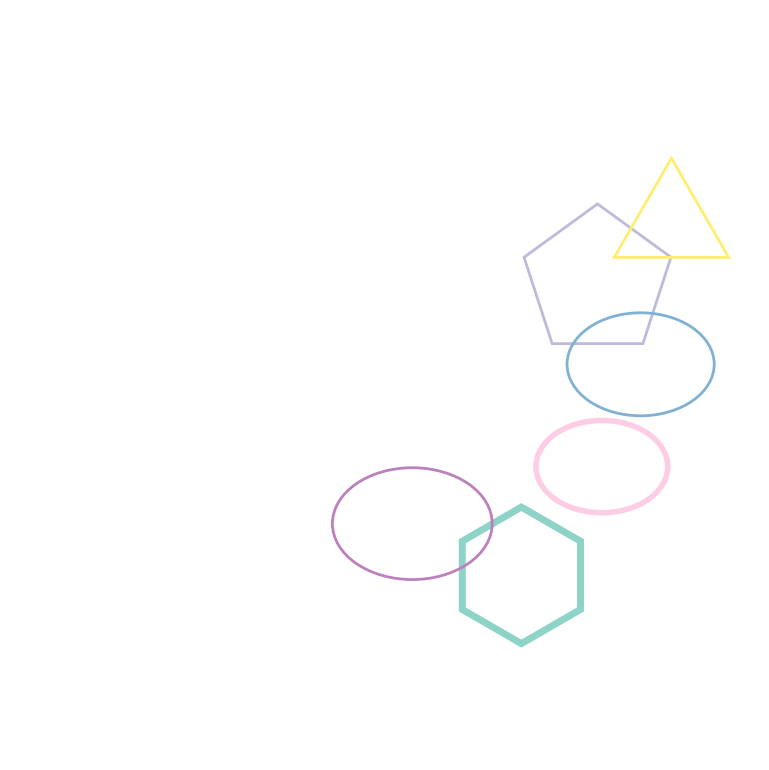[{"shape": "hexagon", "thickness": 2.5, "radius": 0.44, "center": [0.677, 0.253]}, {"shape": "pentagon", "thickness": 1, "radius": 0.5, "center": [0.776, 0.635]}, {"shape": "oval", "thickness": 1, "radius": 0.48, "center": [0.832, 0.527]}, {"shape": "oval", "thickness": 2, "radius": 0.43, "center": [0.782, 0.394]}, {"shape": "oval", "thickness": 1, "radius": 0.52, "center": [0.535, 0.32]}, {"shape": "triangle", "thickness": 1, "radius": 0.43, "center": [0.872, 0.709]}]